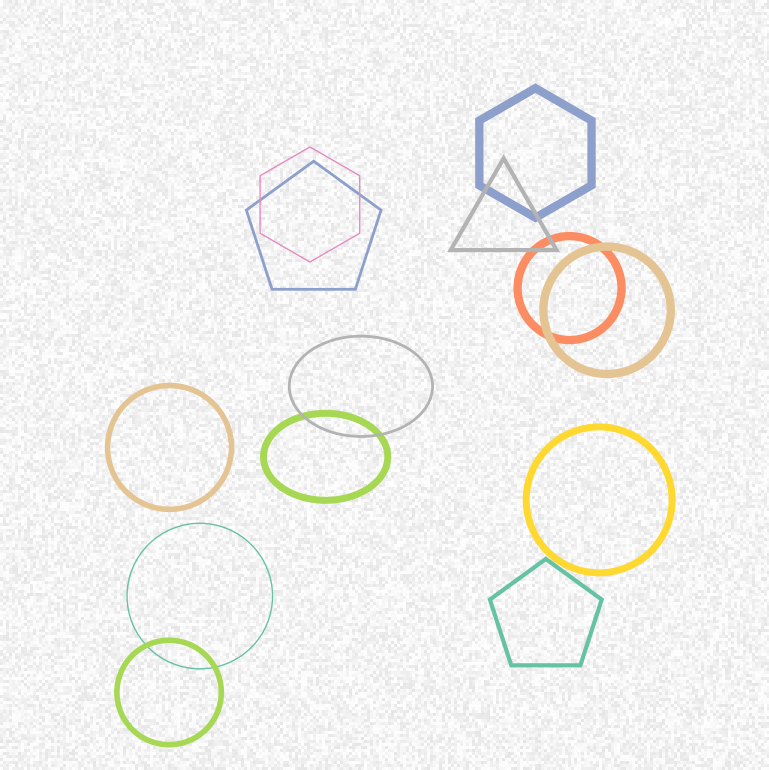[{"shape": "circle", "thickness": 0.5, "radius": 0.47, "center": [0.259, 0.226]}, {"shape": "pentagon", "thickness": 1.5, "radius": 0.38, "center": [0.709, 0.198]}, {"shape": "circle", "thickness": 3, "radius": 0.34, "center": [0.74, 0.626]}, {"shape": "hexagon", "thickness": 3, "radius": 0.42, "center": [0.695, 0.801]}, {"shape": "pentagon", "thickness": 1, "radius": 0.46, "center": [0.407, 0.699]}, {"shape": "hexagon", "thickness": 0.5, "radius": 0.37, "center": [0.402, 0.734]}, {"shape": "oval", "thickness": 2.5, "radius": 0.4, "center": [0.423, 0.407]}, {"shape": "circle", "thickness": 2, "radius": 0.34, "center": [0.22, 0.101]}, {"shape": "circle", "thickness": 2.5, "radius": 0.47, "center": [0.778, 0.351]}, {"shape": "circle", "thickness": 3, "radius": 0.41, "center": [0.788, 0.597]}, {"shape": "circle", "thickness": 2, "radius": 0.4, "center": [0.22, 0.419]}, {"shape": "triangle", "thickness": 1.5, "radius": 0.4, "center": [0.654, 0.715]}, {"shape": "oval", "thickness": 1, "radius": 0.47, "center": [0.469, 0.498]}]